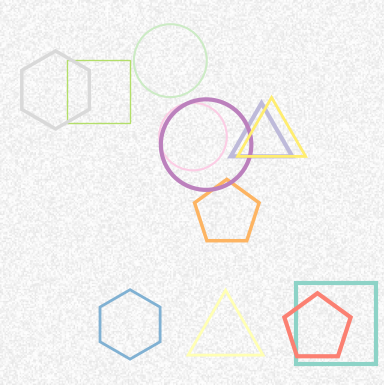[{"shape": "square", "thickness": 3, "radius": 0.52, "center": [0.873, 0.16]}, {"shape": "triangle", "thickness": 2, "radius": 0.56, "center": [0.586, 0.134]}, {"shape": "triangle", "thickness": 3, "radius": 0.46, "center": [0.679, 0.64]}, {"shape": "pentagon", "thickness": 3, "radius": 0.45, "center": [0.825, 0.148]}, {"shape": "hexagon", "thickness": 2, "radius": 0.45, "center": [0.338, 0.157]}, {"shape": "pentagon", "thickness": 2.5, "radius": 0.44, "center": [0.589, 0.446]}, {"shape": "square", "thickness": 1, "radius": 0.41, "center": [0.255, 0.761]}, {"shape": "circle", "thickness": 1.5, "radius": 0.44, "center": [0.501, 0.645]}, {"shape": "hexagon", "thickness": 2.5, "radius": 0.51, "center": [0.144, 0.767]}, {"shape": "circle", "thickness": 3, "radius": 0.59, "center": [0.535, 0.624]}, {"shape": "circle", "thickness": 1.5, "radius": 0.47, "center": [0.442, 0.842]}, {"shape": "triangle", "thickness": 2, "radius": 0.51, "center": [0.705, 0.645]}]